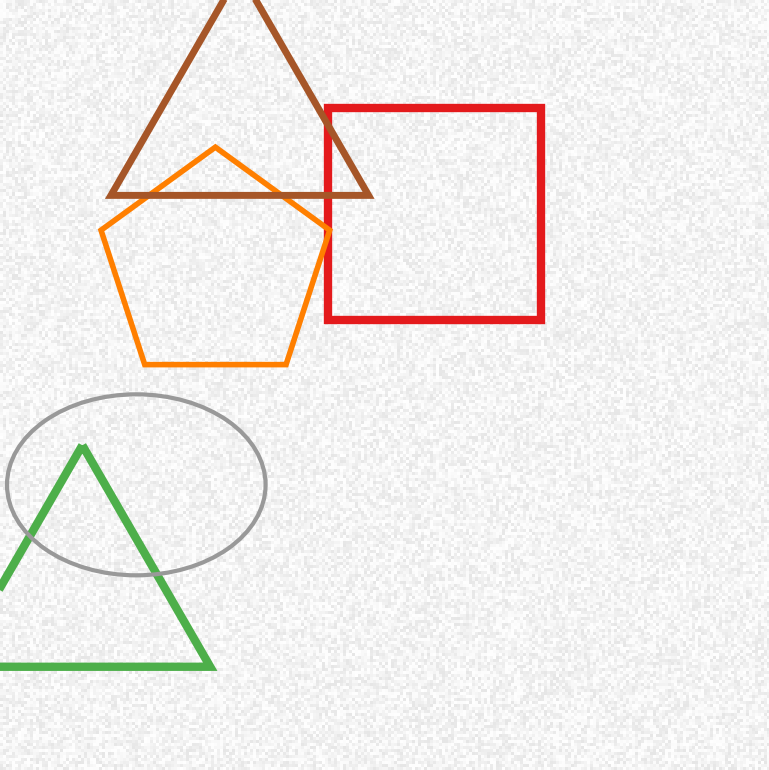[{"shape": "square", "thickness": 3, "radius": 0.69, "center": [0.564, 0.722]}, {"shape": "triangle", "thickness": 3, "radius": 0.96, "center": [0.107, 0.23]}, {"shape": "pentagon", "thickness": 2, "radius": 0.78, "center": [0.28, 0.653]}, {"shape": "triangle", "thickness": 2.5, "radius": 0.97, "center": [0.311, 0.843]}, {"shape": "oval", "thickness": 1.5, "radius": 0.84, "center": [0.177, 0.37]}]